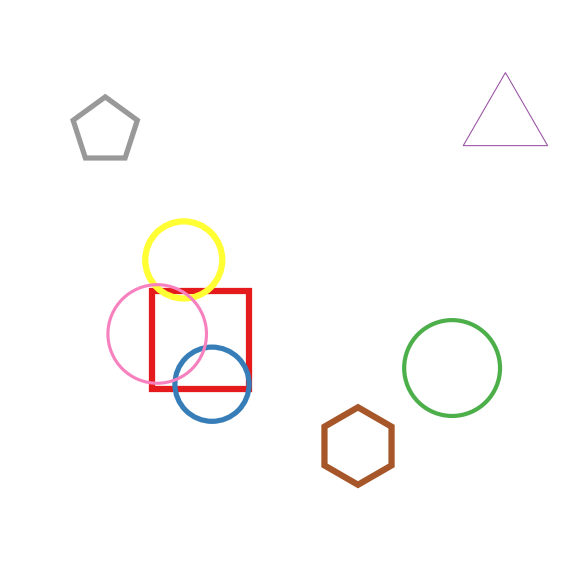[{"shape": "square", "thickness": 3, "radius": 0.42, "center": [0.347, 0.41]}, {"shape": "circle", "thickness": 2.5, "radius": 0.32, "center": [0.367, 0.334]}, {"shape": "circle", "thickness": 2, "radius": 0.41, "center": [0.783, 0.362]}, {"shape": "triangle", "thickness": 0.5, "radius": 0.42, "center": [0.875, 0.789]}, {"shape": "circle", "thickness": 3, "radius": 0.33, "center": [0.318, 0.549]}, {"shape": "hexagon", "thickness": 3, "radius": 0.34, "center": [0.62, 0.227]}, {"shape": "circle", "thickness": 1.5, "radius": 0.43, "center": [0.272, 0.421]}, {"shape": "pentagon", "thickness": 2.5, "radius": 0.29, "center": [0.182, 0.773]}]